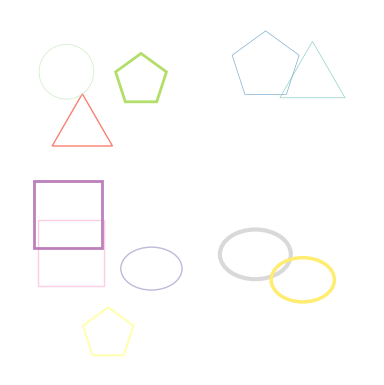[{"shape": "triangle", "thickness": 0.5, "radius": 0.49, "center": [0.812, 0.795]}, {"shape": "pentagon", "thickness": 1.5, "radius": 0.34, "center": [0.281, 0.133]}, {"shape": "oval", "thickness": 1, "radius": 0.4, "center": [0.393, 0.302]}, {"shape": "triangle", "thickness": 1, "radius": 0.45, "center": [0.214, 0.666]}, {"shape": "pentagon", "thickness": 0.5, "radius": 0.46, "center": [0.69, 0.828]}, {"shape": "pentagon", "thickness": 2, "radius": 0.35, "center": [0.366, 0.792]}, {"shape": "square", "thickness": 1, "radius": 0.43, "center": [0.184, 0.343]}, {"shape": "oval", "thickness": 3, "radius": 0.46, "center": [0.663, 0.339]}, {"shape": "square", "thickness": 2, "radius": 0.44, "center": [0.177, 0.443]}, {"shape": "circle", "thickness": 0.5, "radius": 0.36, "center": [0.173, 0.814]}, {"shape": "oval", "thickness": 2.5, "radius": 0.41, "center": [0.786, 0.273]}]